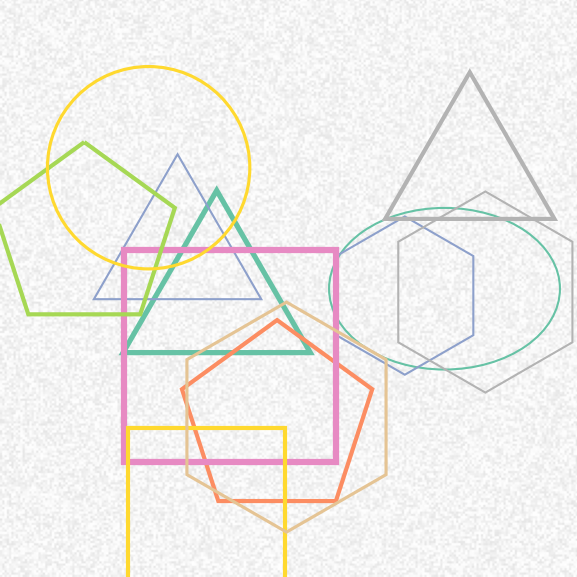[{"shape": "oval", "thickness": 1, "radius": 1.0, "center": [0.77, 0.499]}, {"shape": "triangle", "thickness": 2.5, "radius": 0.94, "center": [0.375, 0.482]}, {"shape": "pentagon", "thickness": 2, "radius": 0.87, "center": [0.48, 0.272]}, {"shape": "hexagon", "thickness": 1, "radius": 0.69, "center": [0.701, 0.487]}, {"shape": "triangle", "thickness": 1, "radius": 0.84, "center": [0.307, 0.565]}, {"shape": "square", "thickness": 3, "radius": 0.92, "center": [0.398, 0.383]}, {"shape": "pentagon", "thickness": 2, "radius": 0.82, "center": [0.146, 0.588]}, {"shape": "circle", "thickness": 1.5, "radius": 0.88, "center": [0.257, 0.709]}, {"shape": "square", "thickness": 2, "radius": 0.68, "center": [0.358, 0.122]}, {"shape": "hexagon", "thickness": 1.5, "radius": 1.0, "center": [0.496, 0.277]}, {"shape": "triangle", "thickness": 2, "radius": 0.85, "center": [0.813, 0.705]}, {"shape": "hexagon", "thickness": 1, "radius": 0.87, "center": [0.84, 0.493]}]